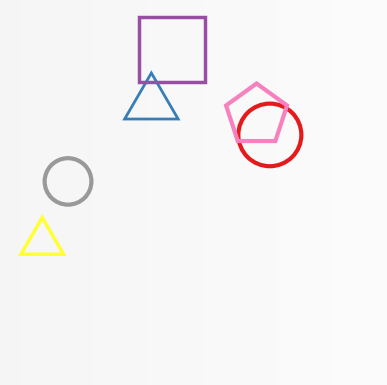[{"shape": "circle", "thickness": 3, "radius": 0.41, "center": [0.696, 0.65]}, {"shape": "triangle", "thickness": 2, "radius": 0.4, "center": [0.391, 0.731]}, {"shape": "square", "thickness": 2.5, "radius": 0.42, "center": [0.444, 0.872]}, {"shape": "triangle", "thickness": 2.5, "radius": 0.32, "center": [0.109, 0.371]}, {"shape": "pentagon", "thickness": 3, "radius": 0.41, "center": [0.662, 0.7]}, {"shape": "circle", "thickness": 3, "radius": 0.3, "center": [0.176, 0.529]}]